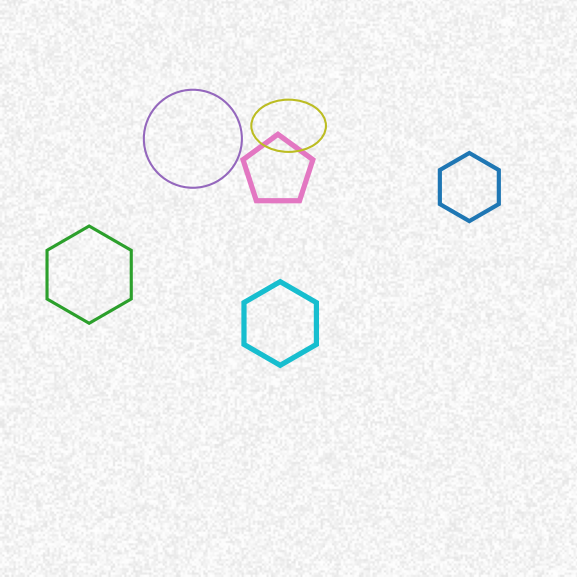[{"shape": "hexagon", "thickness": 2, "radius": 0.29, "center": [0.813, 0.675]}, {"shape": "hexagon", "thickness": 1.5, "radius": 0.42, "center": [0.154, 0.524]}, {"shape": "circle", "thickness": 1, "radius": 0.42, "center": [0.334, 0.759]}, {"shape": "pentagon", "thickness": 2.5, "radius": 0.32, "center": [0.481, 0.703]}, {"shape": "oval", "thickness": 1, "radius": 0.32, "center": [0.5, 0.781]}, {"shape": "hexagon", "thickness": 2.5, "radius": 0.36, "center": [0.485, 0.439]}]